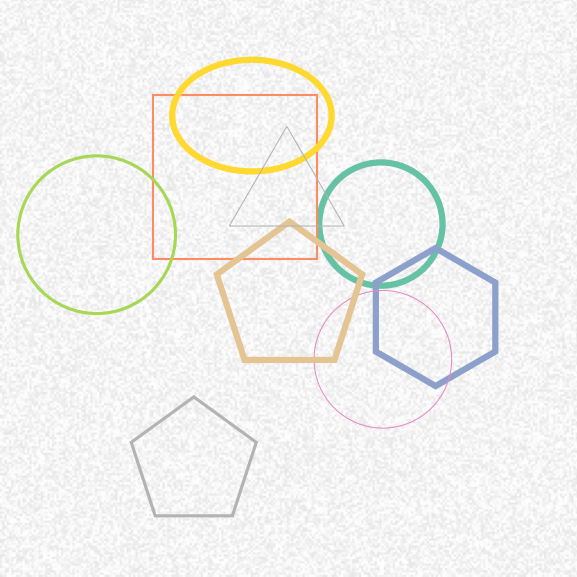[{"shape": "circle", "thickness": 3, "radius": 0.53, "center": [0.66, 0.611]}, {"shape": "square", "thickness": 1, "radius": 0.71, "center": [0.407, 0.692]}, {"shape": "hexagon", "thickness": 3, "radius": 0.6, "center": [0.754, 0.45]}, {"shape": "circle", "thickness": 0.5, "radius": 0.6, "center": [0.663, 0.377]}, {"shape": "circle", "thickness": 1.5, "radius": 0.68, "center": [0.167, 0.593]}, {"shape": "oval", "thickness": 3, "radius": 0.69, "center": [0.436, 0.799]}, {"shape": "pentagon", "thickness": 3, "radius": 0.66, "center": [0.501, 0.483]}, {"shape": "pentagon", "thickness": 1.5, "radius": 0.57, "center": [0.336, 0.198]}, {"shape": "triangle", "thickness": 0.5, "radius": 0.58, "center": [0.497, 0.665]}]